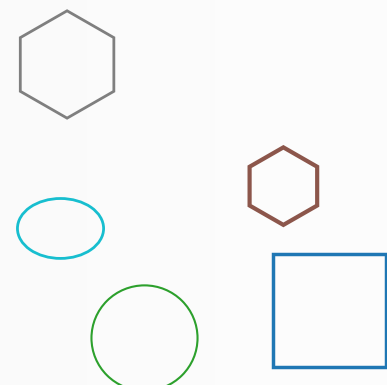[{"shape": "square", "thickness": 2.5, "radius": 0.73, "center": [0.851, 0.193]}, {"shape": "circle", "thickness": 1.5, "radius": 0.68, "center": [0.373, 0.122]}, {"shape": "hexagon", "thickness": 3, "radius": 0.5, "center": [0.731, 0.517]}, {"shape": "hexagon", "thickness": 2, "radius": 0.7, "center": [0.173, 0.833]}, {"shape": "oval", "thickness": 2, "radius": 0.56, "center": [0.156, 0.407]}]